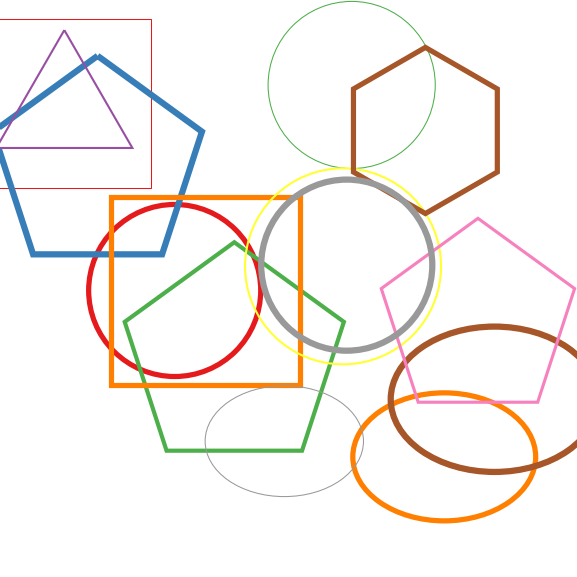[{"shape": "circle", "thickness": 2.5, "radius": 0.74, "center": [0.302, 0.496]}, {"shape": "square", "thickness": 0.5, "radius": 0.73, "center": [0.114, 0.82]}, {"shape": "pentagon", "thickness": 3, "radius": 0.95, "center": [0.169, 0.712]}, {"shape": "pentagon", "thickness": 2, "radius": 1.0, "center": [0.406, 0.38]}, {"shape": "circle", "thickness": 0.5, "radius": 0.72, "center": [0.609, 0.852]}, {"shape": "triangle", "thickness": 1, "radius": 0.68, "center": [0.111, 0.811]}, {"shape": "oval", "thickness": 2.5, "radius": 0.79, "center": [0.769, 0.208]}, {"shape": "square", "thickness": 2.5, "radius": 0.82, "center": [0.356, 0.495]}, {"shape": "circle", "thickness": 1, "radius": 0.85, "center": [0.594, 0.538]}, {"shape": "oval", "thickness": 3, "radius": 0.9, "center": [0.856, 0.308]}, {"shape": "hexagon", "thickness": 2.5, "radius": 0.72, "center": [0.737, 0.773]}, {"shape": "pentagon", "thickness": 1.5, "radius": 0.88, "center": [0.828, 0.445]}, {"shape": "circle", "thickness": 3, "radius": 0.74, "center": [0.6, 0.54]}, {"shape": "oval", "thickness": 0.5, "radius": 0.69, "center": [0.492, 0.235]}]